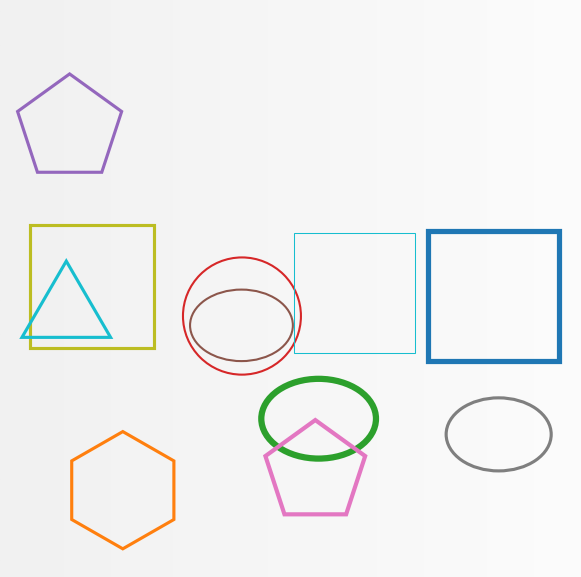[{"shape": "square", "thickness": 2.5, "radius": 0.56, "center": [0.849, 0.486]}, {"shape": "hexagon", "thickness": 1.5, "radius": 0.51, "center": [0.211, 0.15]}, {"shape": "oval", "thickness": 3, "radius": 0.49, "center": [0.548, 0.274]}, {"shape": "circle", "thickness": 1, "radius": 0.51, "center": [0.416, 0.452]}, {"shape": "pentagon", "thickness": 1.5, "radius": 0.47, "center": [0.12, 0.777]}, {"shape": "oval", "thickness": 1, "radius": 0.44, "center": [0.415, 0.436]}, {"shape": "pentagon", "thickness": 2, "radius": 0.45, "center": [0.542, 0.182]}, {"shape": "oval", "thickness": 1.5, "radius": 0.45, "center": [0.858, 0.247]}, {"shape": "square", "thickness": 1.5, "radius": 0.53, "center": [0.158, 0.503]}, {"shape": "triangle", "thickness": 1.5, "radius": 0.44, "center": [0.114, 0.459]}, {"shape": "square", "thickness": 0.5, "radius": 0.52, "center": [0.61, 0.491]}]